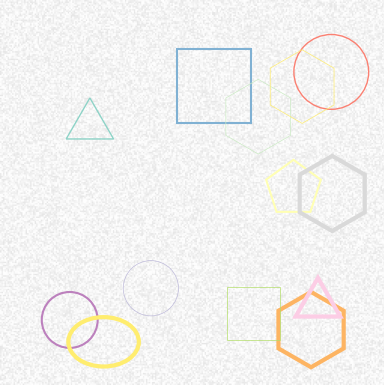[{"shape": "triangle", "thickness": 1, "radius": 0.36, "center": [0.233, 0.675]}, {"shape": "pentagon", "thickness": 1.5, "radius": 0.37, "center": [0.762, 0.51]}, {"shape": "circle", "thickness": 0.5, "radius": 0.36, "center": [0.392, 0.251]}, {"shape": "circle", "thickness": 1, "radius": 0.49, "center": [0.86, 0.813]}, {"shape": "square", "thickness": 1.5, "radius": 0.48, "center": [0.557, 0.777]}, {"shape": "hexagon", "thickness": 3, "radius": 0.49, "center": [0.808, 0.144]}, {"shape": "square", "thickness": 0.5, "radius": 0.34, "center": [0.658, 0.186]}, {"shape": "triangle", "thickness": 3, "radius": 0.33, "center": [0.826, 0.211]}, {"shape": "hexagon", "thickness": 3, "radius": 0.49, "center": [0.863, 0.497]}, {"shape": "circle", "thickness": 1.5, "radius": 0.36, "center": [0.181, 0.169]}, {"shape": "hexagon", "thickness": 0.5, "radius": 0.49, "center": [0.671, 0.697]}, {"shape": "hexagon", "thickness": 0.5, "radius": 0.48, "center": [0.785, 0.775]}, {"shape": "oval", "thickness": 3, "radius": 0.46, "center": [0.269, 0.112]}]